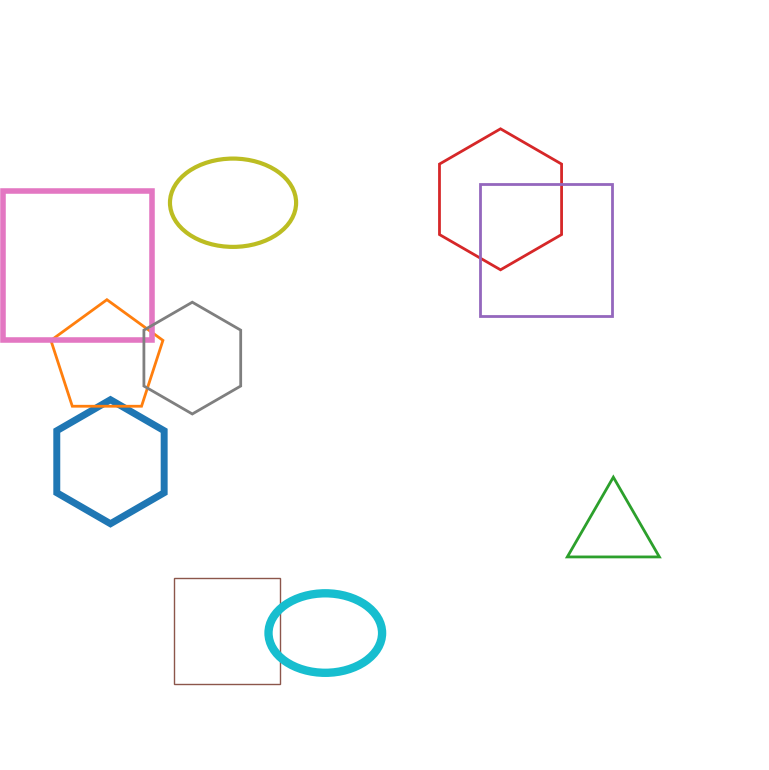[{"shape": "hexagon", "thickness": 2.5, "radius": 0.4, "center": [0.143, 0.4]}, {"shape": "pentagon", "thickness": 1, "radius": 0.38, "center": [0.139, 0.534]}, {"shape": "triangle", "thickness": 1, "radius": 0.35, "center": [0.797, 0.311]}, {"shape": "hexagon", "thickness": 1, "radius": 0.46, "center": [0.65, 0.741]}, {"shape": "square", "thickness": 1, "radius": 0.43, "center": [0.709, 0.675]}, {"shape": "square", "thickness": 0.5, "radius": 0.34, "center": [0.295, 0.18]}, {"shape": "square", "thickness": 2, "radius": 0.48, "center": [0.101, 0.656]}, {"shape": "hexagon", "thickness": 1, "radius": 0.36, "center": [0.25, 0.535]}, {"shape": "oval", "thickness": 1.5, "radius": 0.41, "center": [0.303, 0.737]}, {"shape": "oval", "thickness": 3, "radius": 0.37, "center": [0.422, 0.178]}]